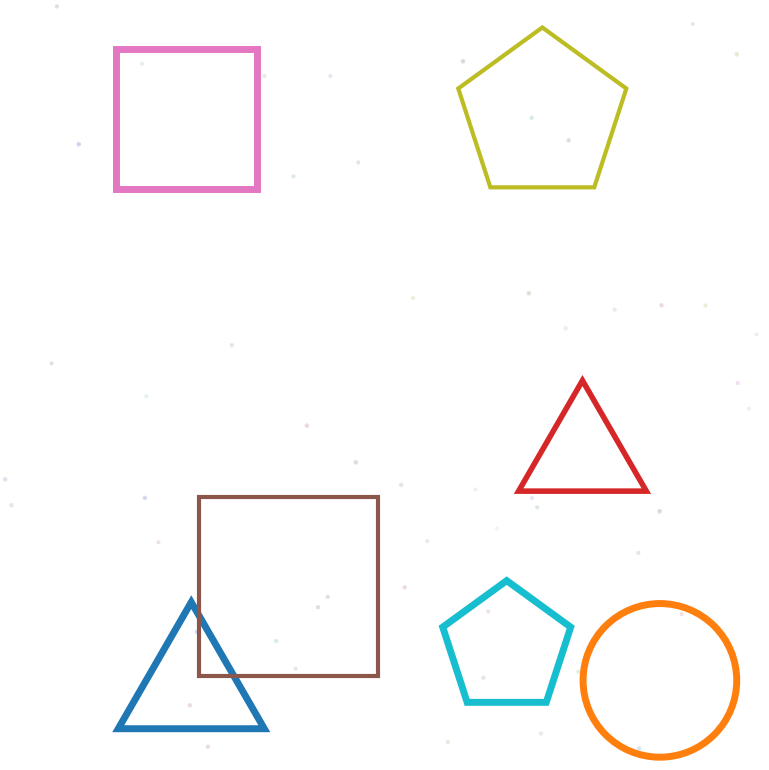[{"shape": "triangle", "thickness": 2.5, "radius": 0.55, "center": [0.248, 0.108]}, {"shape": "circle", "thickness": 2.5, "radius": 0.5, "center": [0.857, 0.116]}, {"shape": "triangle", "thickness": 2, "radius": 0.48, "center": [0.756, 0.41]}, {"shape": "square", "thickness": 1.5, "radius": 0.58, "center": [0.375, 0.238]}, {"shape": "square", "thickness": 2.5, "radius": 0.46, "center": [0.242, 0.846]}, {"shape": "pentagon", "thickness": 1.5, "radius": 0.57, "center": [0.704, 0.85]}, {"shape": "pentagon", "thickness": 2.5, "radius": 0.44, "center": [0.658, 0.159]}]